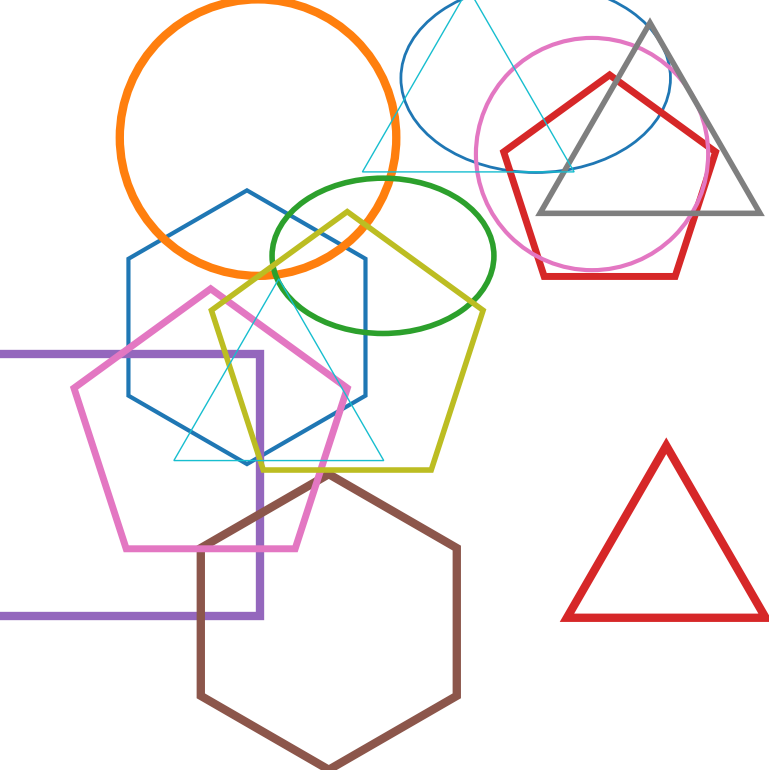[{"shape": "hexagon", "thickness": 1.5, "radius": 0.89, "center": [0.321, 0.575]}, {"shape": "oval", "thickness": 1, "radius": 0.88, "center": [0.696, 0.899]}, {"shape": "circle", "thickness": 3, "radius": 0.9, "center": [0.335, 0.821]}, {"shape": "oval", "thickness": 2, "radius": 0.72, "center": [0.497, 0.668]}, {"shape": "triangle", "thickness": 3, "radius": 0.74, "center": [0.865, 0.272]}, {"shape": "pentagon", "thickness": 2.5, "radius": 0.72, "center": [0.792, 0.758]}, {"shape": "square", "thickness": 3, "radius": 0.85, "center": [0.167, 0.37]}, {"shape": "hexagon", "thickness": 3, "radius": 0.96, "center": [0.427, 0.192]}, {"shape": "pentagon", "thickness": 2.5, "radius": 0.93, "center": [0.274, 0.438]}, {"shape": "circle", "thickness": 1.5, "radius": 0.75, "center": [0.769, 0.8]}, {"shape": "triangle", "thickness": 2, "radius": 0.82, "center": [0.844, 0.805]}, {"shape": "pentagon", "thickness": 2, "radius": 0.93, "center": [0.451, 0.54]}, {"shape": "triangle", "thickness": 0.5, "radius": 0.79, "center": [0.608, 0.856]}, {"shape": "triangle", "thickness": 0.5, "radius": 0.79, "center": [0.362, 0.481]}]